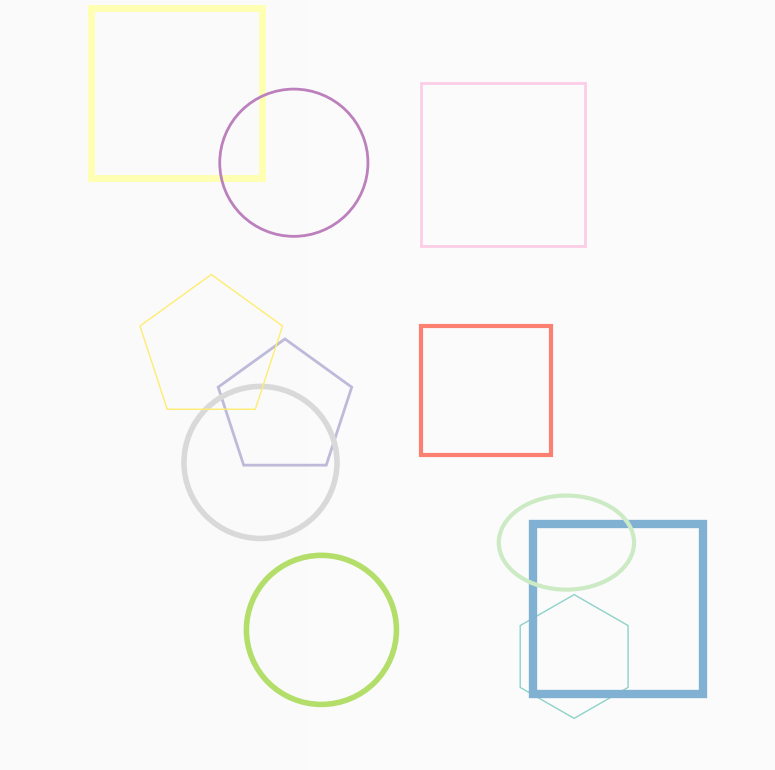[{"shape": "hexagon", "thickness": 0.5, "radius": 0.4, "center": [0.741, 0.147]}, {"shape": "square", "thickness": 2.5, "radius": 0.55, "center": [0.228, 0.88]}, {"shape": "pentagon", "thickness": 1, "radius": 0.45, "center": [0.368, 0.469]}, {"shape": "square", "thickness": 1.5, "radius": 0.42, "center": [0.627, 0.493]}, {"shape": "square", "thickness": 3, "radius": 0.55, "center": [0.797, 0.209]}, {"shape": "circle", "thickness": 2, "radius": 0.48, "center": [0.415, 0.182]}, {"shape": "square", "thickness": 1, "radius": 0.53, "center": [0.649, 0.786]}, {"shape": "circle", "thickness": 2, "radius": 0.49, "center": [0.336, 0.399]}, {"shape": "circle", "thickness": 1, "radius": 0.48, "center": [0.379, 0.789]}, {"shape": "oval", "thickness": 1.5, "radius": 0.44, "center": [0.731, 0.295]}, {"shape": "pentagon", "thickness": 0.5, "radius": 0.48, "center": [0.273, 0.547]}]